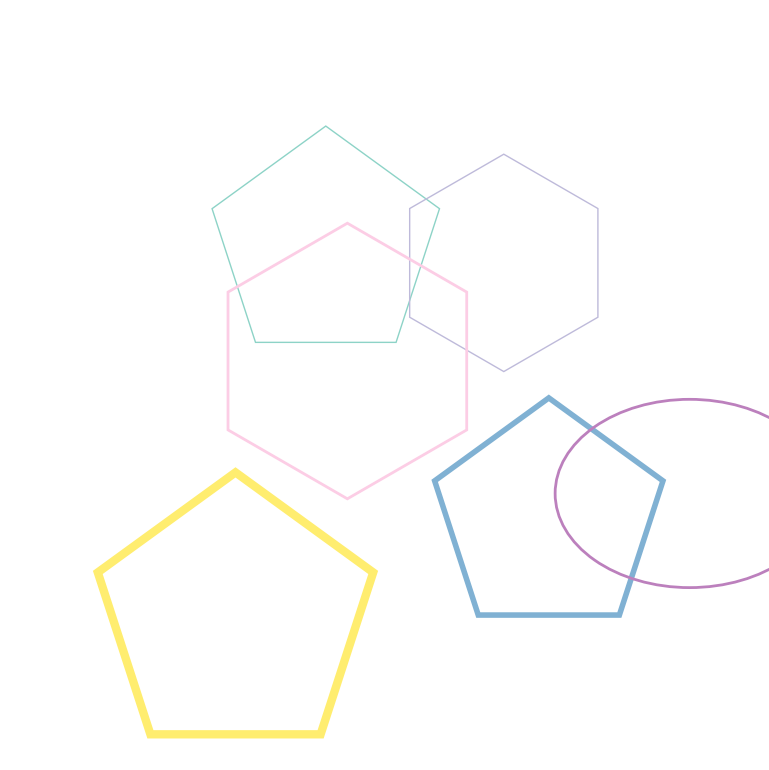[{"shape": "pentagon", "thickness": 0.5, "radius": 0.78, "center": [0.423, 0.681]}, {"shape": "hexagon", "thickness": 0.5, "radius": 0.71, "center": [0.654, 0.659]}, {"shape": "pentagon", "thickness": 2, "radius": 0.78, "center": [0.713, 0.327]}, {"shape": "hexagon", "thickness": 1, "radius": 0.89, "center": [0.451, 0.531]}, {"shape": "oval", "thickness": 1, "radius": 0.87, "center": [0.896, 0.359]}, {"shape": "pentagon", "thickness": 3, "radius": 0.94, "center": [0.306, 0.198]}]